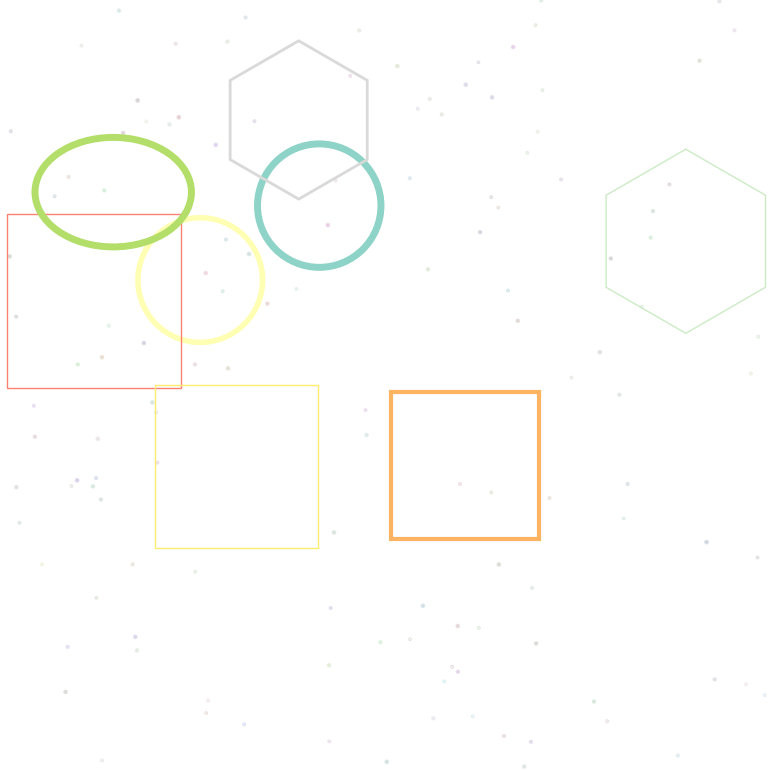[{"shape": "circle", "thickness": 2.5, "radius": 0.4, "center": [0.415, 0.733]}, {"shape": "circle", "thickness": 2, "radius": 0.4, "center": [0.26, 0.636]}, {"shape": "square", "thickness": 0.5, "radius": 0.57, "center": [0.122, 0.609]}, {"shape": "square", "thickness": 1.5, "radius": 0.48, "center": [0.604, 0.395]}, {"shape": "oval", "thickness": 2.5, "radius": 0.51, "center": [0.147, 0.75]}, {"shape": "hexagon", "thickness": 1, "radius": 0.51, "center": [0.388, 0.844]}, {"shape": "hexagon", "thickness": 0.5, "radius": 0.6, "center": [0.891, 0.687]}, {"shape": "square", "thickness": 0.5, "radius": 0.53, "center": [0.307, 0.394]}]